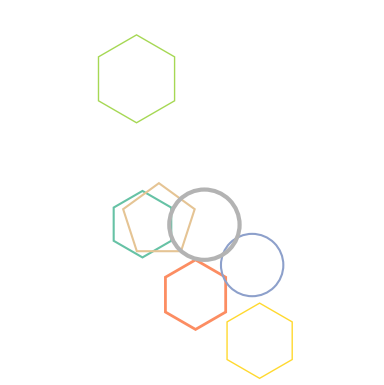[{"shape": "hexagon", "thickness": 1.5, "radius": 0.43, "center": [0.37, 0.418]}, {"shape": "hexagon", "thickness": 2, "radius": 0.45, "center": [0.508, 0.235]}, {"shape": "circle", "thickness": 1.5, "radius": 0.4, "center": [0.655, 0.312]}, {"shape": "hexagon", "thickness": 1, "radius": 0.57, "center": [0.355, 0.795]}, {"shape": "hexagon", "thickness": 1, "radius": 0.49, "center": [0.674, 0.115]}, {"shape": "pentagon", "thickness": 1.5, "radius": 0.49, "center": [0.413, 0.427]}, {"shape": "circle", "thickness": 3, "radius": 0.46, "center": [0.531, 0.416]}]